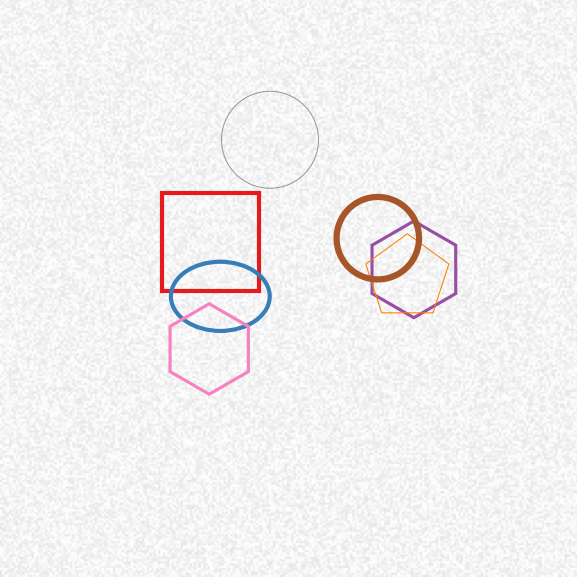[{"shape": "square", "thickness": 2, "radius": 0.42, "center": [0.365, 0.58]}, {"shape": "oval", "thickness": 2, "radius": 0.43, "center": [0.381, 0.486]}, {"shape": "hexagon", "thickness": 1.5, "radius": 0.42, "center": [0.717, 0.533]}, {"shape": "pentagon", "thickness": 0.5, "radius": 0.38, "center": [0.705, 0.519]}, {"shape": "circle", "thickness": 3, "radius": 0.36, "center": [0.654, 0.587]}, {"shape": "hexagon", "thickness": 1.5, "radius": 0.39, "center": [0.362, 0.395]}, {"shape": "circle", "thickness": 0.5, "radius": 0.42, "center": [0.468, 0.757]}]